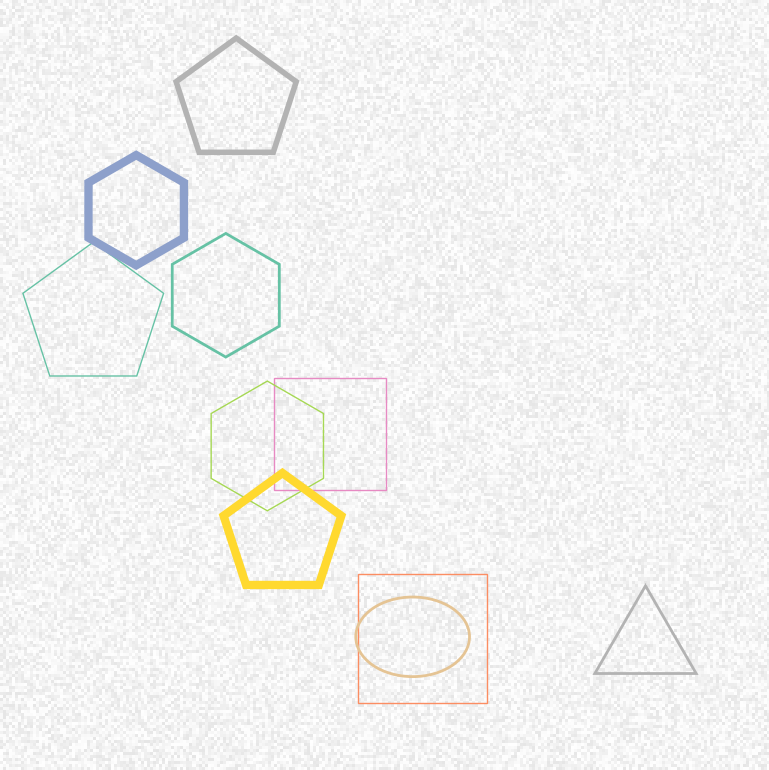[{"shape": "pentagon", "thickness": 0.5, "radius": 0.48, "center": [0.121, 0.589]}, {"shape": "hexagon", "thickness": 1, "radius": 0.4, "center": [0.293, 0.617]}, {"shape": "square", "thickness": 0.5, "radius": 0.42, "center": [0.548, 0.171]}, {"shape": "hexagon", "thickness": 3, "radius": 0.36, "center": [0.177, 0.727]}, {"shape": "square", "thickness": 0.5, "radius": 0.36, "center": [0.429, 0.437]}, {"shape": "hexagon", "thickness": 0.5, "radius": 0.42, "center": [0.347, 0.421]}, {"shape": "pentagon", "thickness": 3, "radius": 0.4, "center": [0.367, 0.305]}, {"shape": "oval", "thickness": 1, "radius": 0.37, "center": [0.536, 0.173]}, {"shape": "pentagon", "thickness": 2, "radius": 0.41, "center": [0.307, 0.869]}, {"shape": "triangle", "thickness": 1, "radius": 0.38, "center": [0.838, 0.163]}]